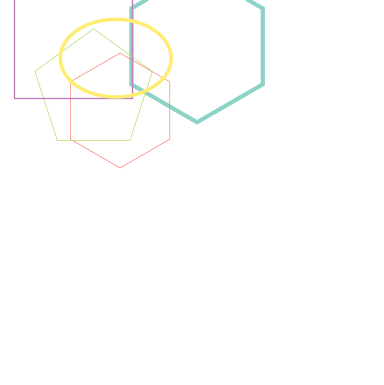[{"shape": "hexagon", "thickness": 3, "radius": 0.99, "center": [0.512, 0.88]}, {"shape": "hexagon", "thickness": 0.5, "radius": 0.75, "center": [0.312, 0.713]}, {"shape": "pentagon", "thickness": 0.5, "radius": 0.8, "center": [0.243, 0.765]}, {"shape": "square", "thickness": 1, "radius": 0.77, "center": [0.19, 0.899]}, {"shape": "oval", "thickness": 2.5, "radius": 0.72, "center": [0.301, 0.849]}]